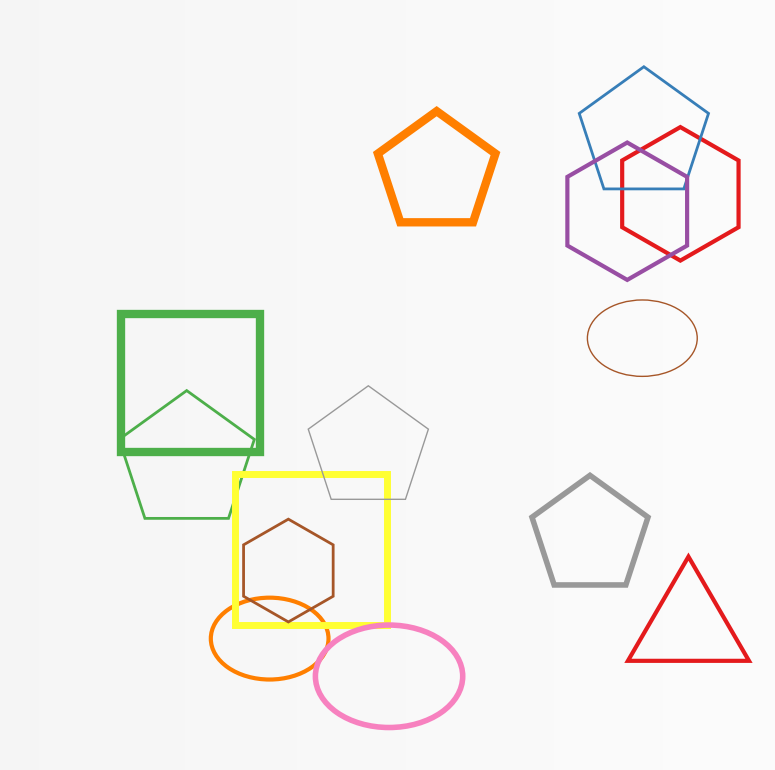[{"shape": "triangle", "thickness": 1.5, "radius": 0.45, "center": [0.888, 0.187]}, {"shape": "hexagon", "thickness": 1.5, "radius": 0.43, "center": [0.878, 0.748]}, {"shape": "pentagon", "thickness": 1, "radius": 0.44, "center": [0.831, 0.826]}, {"shape": "square", "thickness": 3, "radius": 0.45, "center": [0.246, 0.502]}, {"shape": "pentagon", "thickness": 1, "radius": 0.46, "center": [0.241, 0.401]}, {"shape": "hexagon", "thickness": 1.5, "radius": 0.45, "center": [0.809, 0.726]}, {"shape": "pentagon", "thickness": 3, "radius": 0.4, "center": [0.563, 0.776]}, {"shape": "oval", "thickness": 1.5, "radius": 0.38, "center": [0.348, 0.171]}, {"shape": "square", "thickness": 2.5, "radius": 0.49, "center": [0.401, 0.286]}, {"shape": "oval", "thickness": 0.5, "radius": 0.35, "center": [0.829, 0.561]}, {"shape": "hexagon", "thickness": 1, "radius": 0.33, "center": [0.372, 0.259]}, {"shape": "oval", "thickness": 2, "radius": 0.48, "center": [0.502, 0.122]}, {"shape": "pentagon", "thickness": 2, "radius": 0.39, "center": [0.761, 0.304]}, {"shape": "pentagon", "thickness": 0.5, "radius": 0.41, "center": [0.475, 0.417]}]